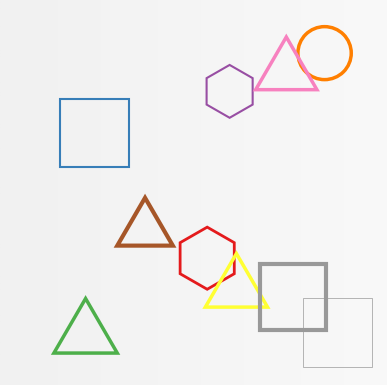[{"shape": "hexagon", "thickness": 2, "radius": 0.4, "center": [0.535, 0.329]}, {"shape": "square", "thickness": 1.5, "radius": 0.44, "center": [0.245, 0.654]}, {"shape": "triangle", "thickness": 2.5, "radius": 0.47, "center": [0.221, 0.13]}, {"shape": "hexagon", "thickness": 1.5, "radius": 0.34, "center": [0.593, 0.763]}, {"shape": "circle", "thickness": 2.5, "radius": 0.34, "center": [0.838, 0.862]}, {"shape": "triangle", "thickness": 2.5, "radius": 0.46, "center": [0.61, 0.249]}, {"shape": "triangle", "thickness": 3, "radius": 0.41, "center": [0.374, 0.403]}, {"shape": "triangle", "thickness": 2.5, "radius": 0.46, "center": [0.739, 0.813]}, {"shape": "square", "thickness": 3, "radius": 0.43, "center": [0.756, 0.229]}, {"shape": "square", "thickness": 0.5, "radius": 0.45, "center": [0.871, 0.136]}]